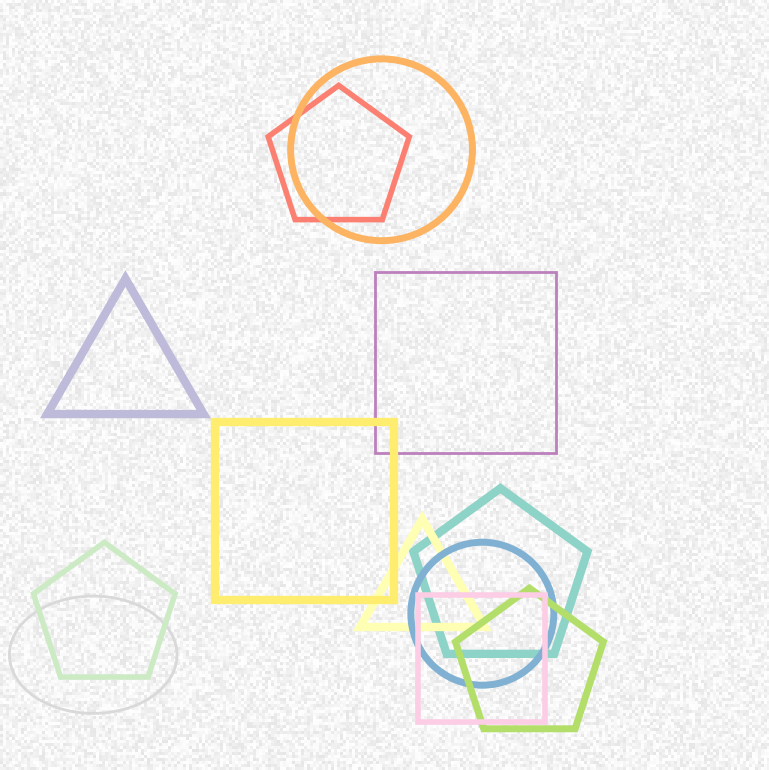[{"shape": "pentagon", "thickness": 3, "radius": 0.59, "center": [0.65, 0.247]}, {"shape": "triangle", "thickness": 3, "radius": 0.47, "center": [0.549, 0.232]}, {"shape": "triangle", "thickness": 3, "radius": 0.59, "center": [0.163, 0.521]}, {"shape": "pentagon", "thickness": 2, "radius": 0.48, "center": [0.44, 0.793]}, {"shape": "circle", "thickness": 2.5, "radius": 0.46, "center": [0.626, 0.203]}, {"shape": "circle", "thickness": 2.5, "radius": 0.59, "center": [0.496, 0.805]}, {"shape": "pentagon", "thickness": 2.5, "radius": 0.5, "center": [0.688, 0.135]}, {"shape": "square", "thickness": 2, "radius": 0.41, "center": [0.625, 0.145]}, {"shape": "oval", "thickness": 1, "radius": 0.54, "center": [0.121, 0.15]}, {"shape": "square", "thickness": 1, "radius": 0.59, "center": [0.604, 0.529]}, {"shape": "pentagon", "thickness": 2, "radius": 0.48, "center": [0.135, 0.199]}, {"shape": "square", "thickness": 3, "radius": 0.58, "center": [0.395, 0.336]}]